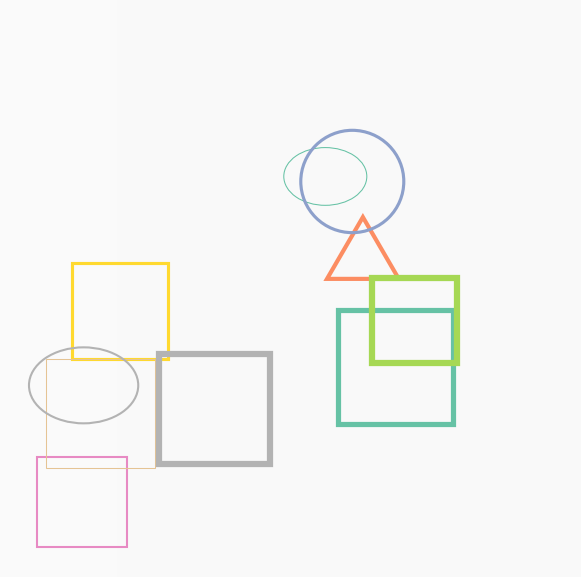[{"shape": "oval", "thickness": 0.5, "radius": 0.36, "center": [0.56, 0.694]}, {"shape": "square", "thickness": 2.5, "radius": 0.49, "center": [0.681, 0.364]}, {"shape": "triangle", "thickness": 2, "radius": 0.36, "center": [0.624, 0.552]}, {"shape": "circle", "thickness": 1.5, "radius": 0.44, "center": [0.606, 0.685]}, {"shape": "square", "thickness": 1, "radius": 0.39, "center": [0.141, 0.13]}, {"shape": "square", "thickness": 3, "radius": 0.37, "center": [0.713, 0.444]}, {"shape": "square", "thickness": 1.5, "radius": 0.41, "center": [0.206, 0.461]}, {"shape": "square", "thickness": 0.5, "radius": 0.47, "center": [0.173, 0.283]}, {"shape": "square", "thickness": 3, "radius": 0.47, "center": [0.369, 0.291]}, {"shape": "oval", "thickness": 1, "radius": 0.47, "center": [0.144, 0.332]}]